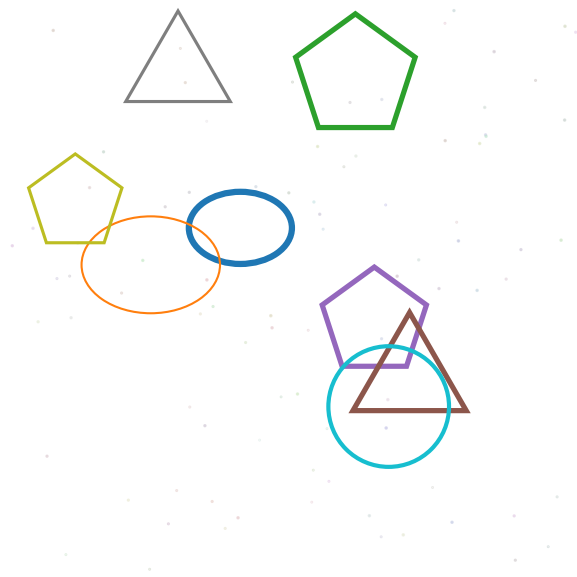[{"shape": "oval", "thickness": 3, "radius": 0.45, "center": [0.416, 0.605]}, {"shape": "oval", "thickness": 1, "radius": 0.6, "center": [0.261, 0.541]}, {"shape": "pentagon", "thickness": 2.5, "radius": 0.54, "center": [0.615, 0.866]}, {"shape": "pentagon", "thickness": 2.5, "radius": 0.47, "center": [0.648, 0.442]}, {"shape": "triangle", "thickness": 2.5, "radius": 0.57, "center": [0.709, 0.345]}, {"shape": "triangle", "thickness": 1.5, "radius": 0.52, "center": [0.308, 0.876]}, {"shape": "pentagon", "thickness": 1.5, "radius": 0.43, "center": [0.13, 0.648]}, {"shape": "circle", "thickness": 2, "radius": 0.52, "center": [0.673, 0.295]}]